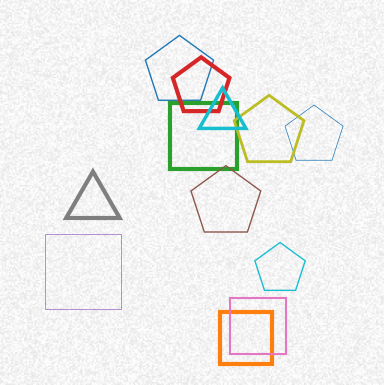[{"shape": "pentagon", "thickness": 0.5, "radius": 0.4, "center": [0.816, 0.648]}, {"shape": "pentagon", "thickness": 1, "radius": 0.47, "center": [0.466, 0.815]}, {"shape": "square", "thickness": 3, "radius": 0.34, "center": [0.639, 0.122]}, {"shape": "square", "thickness": 3, "radius": 0.43, "center": [0.529, 0.647]}, {"shape": "pentagon", "thickness": 3, "radius": 0.39, "center": [0.522, 0.774]}, {"shape": "square", "thickness": 0.5, "radius": 0.49, "center": [0.215, 0.295]}, {"shape": "pentagon", "thickness": 1, "radius": 0.48, "center": [0.587, 0.475]}, {"shape": "square", "thickness": 1.5, "radius": 0.36, "center": [0.671, 0.153]}, {"shape": "triangle", "thickness": 3, "radius": 0.4, "center": [0.241, 0.474]}, {"shape": "pentagon", "thickness": 2, "radius": 0.48, "center": [0.699, 0.657]}, {"shape": "pentagon", "thickness": 1, "radius": 0.34, "center": [0.727, 0.301]}, {"shape": "triangle", "thickness": 2.5, "radius": 0.35, "center": [0.578, 0.701]}]